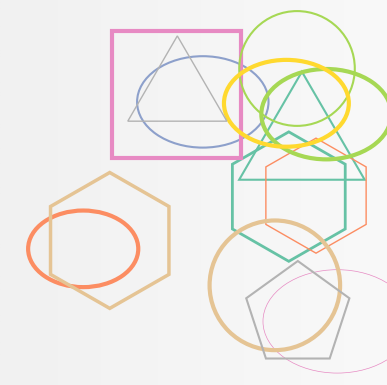[{"shape": "triangle", "thickness": 1.5, "radius": 0.94, "center": [0.779, 0.627]}, {"shape": "hexagon", "thickness": 2, "radius": 0.84, "center": [0.745, 0.489]}, {"shape": "oval", "thickness": 3, "radius": 0.71, "center": [0.215, 0.354]}, {"shape": "hexagon", "thickness": 1, "radius": 0.75, "center": [0.815, 0.492]}, {"shape": "oval", "thickness": 1.5, "radius": 0.85, "center": [0.523, 0.735]}, {"shape": "oval", "thickness": 0.5, "radius": 0.96, "center": [0.87, 0.165]}, {"shape": "square", "thickness": 3, "radius": 0.83, "center": [0.456, 0.755]}, {"shape": "circle", "thickness": 1.5, "radius": 0.75, "center": [0.767, 0.822]}, {"shape": "oval", "thickness": 3, "radius": 0.84, "center": [0.842, 0.703]}, {"shape": "oval", "thickness": 3, "radius": 0.81, "center": [0.739, 0.732]}, {"shape": "circle", "thickness": 3, "radius": 0.84, "center": [0.709, 0.259]}, {"shape": "hexagon", "thickness": 2.5, "radius": 0.88, "center": [0.283, 0.375]}, {"shape": "triangle", "thickness": 1, "radius": 0.74, "center": [0.458, 0.759]}, {"shape": "pentagon", "thickness": 1.5, "radius": 0.7, "center": [0.769, 0.182]}]